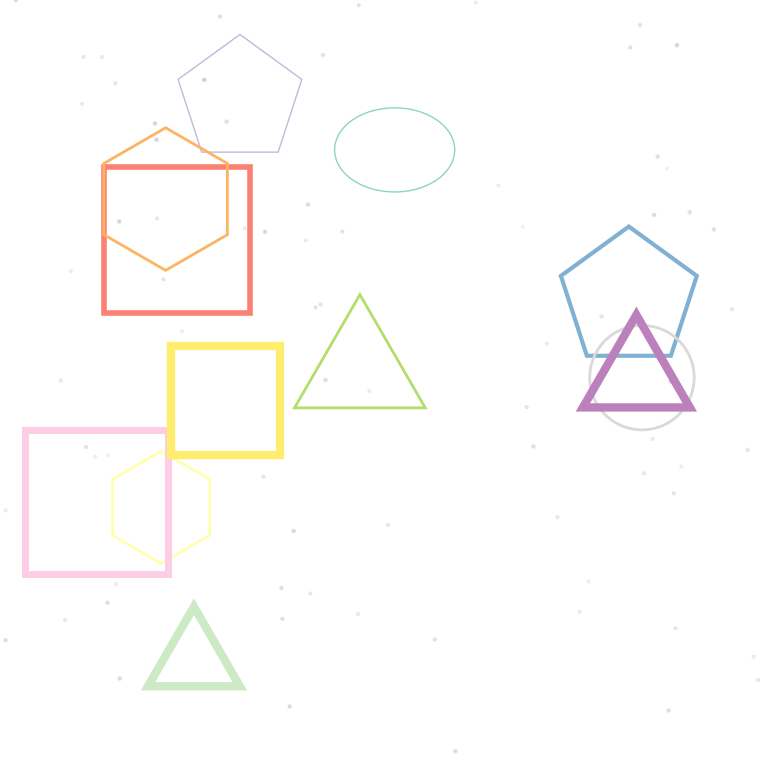[{"shape": "oval", "thickness": 0.5, "radius": 0.39, "center": [0.513, 0.805]}, {"shape": "hexagon", "thickness": 1, "radius": 0.36, "center": [0.209, 0.341]}, {"shape": "pentagon", "thickness": 0.5, "radius": 0.42, "center": [0.312, 0.871]}, {"shape": "square", "thickness": 2, "radius": 0.48, "center": [0.23, 0.688]}, {"shape": "pentagon", "thickness": 1.5, "radius": 0.46, "center": [0.817, 0.613]}, {"shape": "hexagon", "thickness": 1, "radius": 0.46, "center": [0.215, 0.741]}, {"shape": "triangle", "thickness": 1, "radius": 0.49, "center": [0.467, 0.519]}, {"shape": "square", "thickness": 2.5, "radius": 0.46, "center": [0.125, 0.348]}, {"shape": "circle", "thickness": 1, "radius": 0.34, "center": [0.834, 0.51]}, {"shape": "triangle", "thickness": 3, "radius": 0.4, "center": [0.826, 0.511]}, {"shape": "triangle", "thickness": 3, "radius": 0.34, "center": [0.252, 0.143]}, {"shape": "square", "thickness": 3, "radius": 0.35, "center": [0.293, 0.479]}]